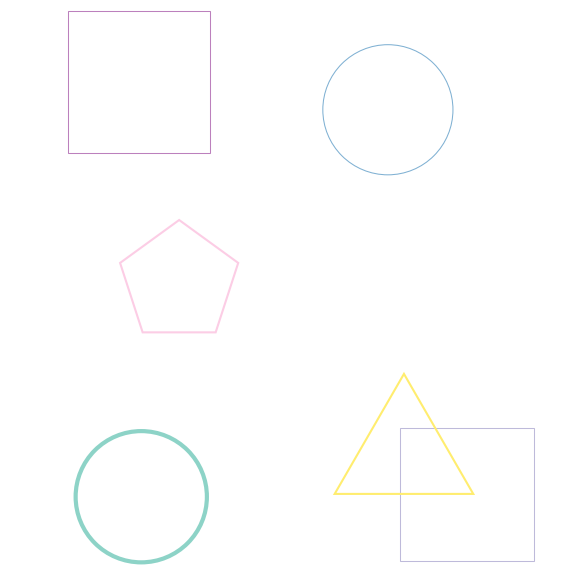[{"shape": "circle", "thickness": 2, "radius": 0.57, "center": [0.245, 0.139]}, {"shape": "square", "thickness": 0.5, "radius": 0.58, "center": [0.808, 0.143]}, {"shape": "circle", "thickness": 0.5, "radius": 0.56, "center": [0.672, 0.809]}, {"shape": "pentagon", "thickness": 1, "radius": 0.54, "center": [0.31, 0.511]}, {"shape": "square", "thickness": 0.5, "radius": 0.61, "center": [0.241, 0.857]}, {"shape": "triangle", "thickness": 1, "radius": 0.69, "center": [0.7, 0.213]}]